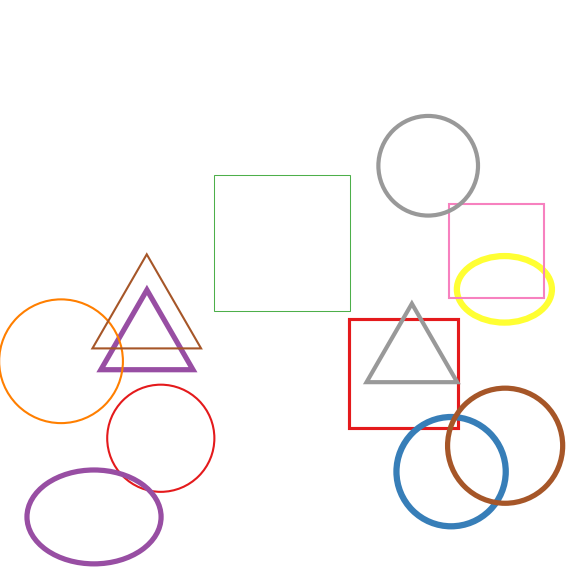[{"shape": "square", "thickness": 1.5, "radius": 0.47, "center": [0.699, 0.352]}, {"shape": "circle", "thickness": 1, "radius": 0.46, "center": [0.278, 0.24]}, {"shape": "circle", "thickness": 3, "radius": 0.47, "center": [0.781, 0.182]}, {"shape": "square", "thickness": 0.5, "radius": 0.59, "center": [0.489, 0.578]}, {"shape": "oval", "thickness": 2.5, "radius": 0.58, "center": [0.163, 0.104]}, {"shape": "triangle", "thickness": 2.5, "radius": 0.46, "center": [0.254, 0.405]}, {"shape": "circle", "thickness": 1, "radius": 0.54, "center": [0.106, 0.374]}, {"shape": "oval", "thickness": 3, "radius": 0.41, "center": [0.873, 0.498]}, {"shape": "circle", "thickness": 2.5, "radius": 0.5, "center": [0.875, 0.227]}, {"shape": "triangle", "thickness": 1, "radius": 0.54, "center": [0.254, 0.45]}, {"shape": "square", "thickness": 1, "radius": 0.41, "center": [0.859, 0.565]}, {"shape": "triangle", "thickness": 2, "radius": 0.45, "center": [0.713, 0.383]}, {"shape": "circle", "thickness": 2, "radius": 0.43, "center": [0.741, 0.712]}]